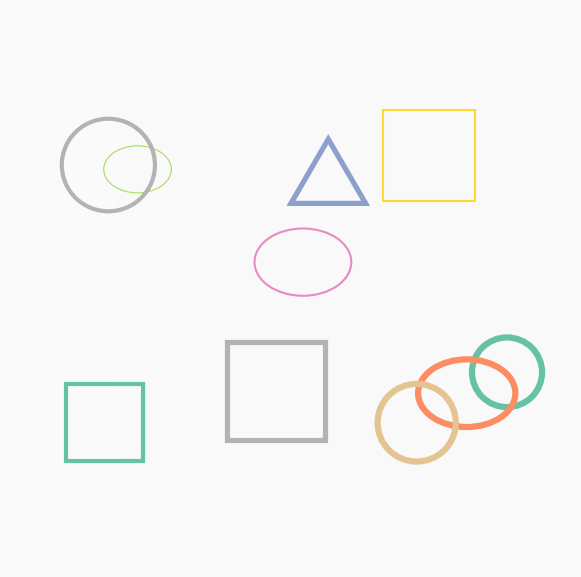[{"shape": "circle", "thickness": 3, "radius": 0.3, "center": [0.872, 0.355]}, {"shape": "square", "thickness": 2, "radius": 0.33, "center": [0.18, 0.267]}, {"shape": "oval", "thickness": 3, "radius": 0.42, "center": [0.803, 0.318]}, {"shape": "triangle", "thickness": 2.5, "radius": 0.37, "center": [0.565, 0.684]}, {"shape": "oval", "thickness": 1, "radius": 0.42, "center": [0.521, 0.545]}, {"shape": "oval", "thickness": 0.5, "radius": 0.29, "center": [0.237, 0.706]}, {"shape": "square", "thickness": 1, "radius": 0.4, "center": [0.738, 0.73]}, {"shape": "circle", "thickness": 3, "radius": 0.34, "center": [0.717, 0.267]}, {"shape": "circle", "thickness": 2, "radius": 0.4, "center": [0.186, 0.713]}, {"shape": "square", "thickness": 2.5, "radius": 0.42, "center": [0.475, 0.322]}]